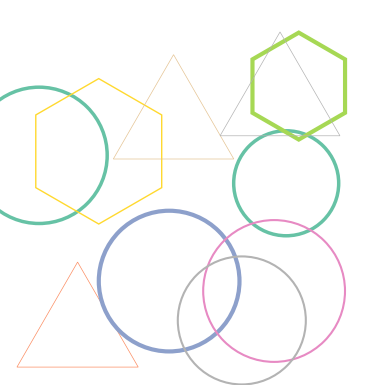[{"shape": "circle", "thickness": 2.5, "radius": 0.89, "center": [0.101, 0.597]}, {"shape": "circle", "thickness": 2.5, "radius": 0.68, "center": [0.743, 0.524]}, {"shape": "triangle", "thickness": 0.5, "radius": 0.91, "center": [0.202, 0.137]}, {"shape": "circle", "thickness": 3, "radius": 0.91, "center": [0.439, 0.27]}, {"shape": "circle", "thickness": 1.5, "radius": 0.92, "center": [0.712, 0.244]}, {"shape": "hexagon", "thickness": 3, "radius": 0.69, "center": [0.776, 0.776]}, {"shape": "hexagon", "thickness": 1, "radius": 0.94, "center": [0.256, 0.607]}, {"shape": "triangle", "thickness": 0.5, "radius": 0.9, "center": [0.451, 0.677]}, {"shape": "circle", "thickness": 1.5, "radius": 0.83, "center": [0.628, 0.168]}, {"shape": "triangle", "thickness": 0.5, "radius": 0.9, "center": [0.727, 0.737]}]